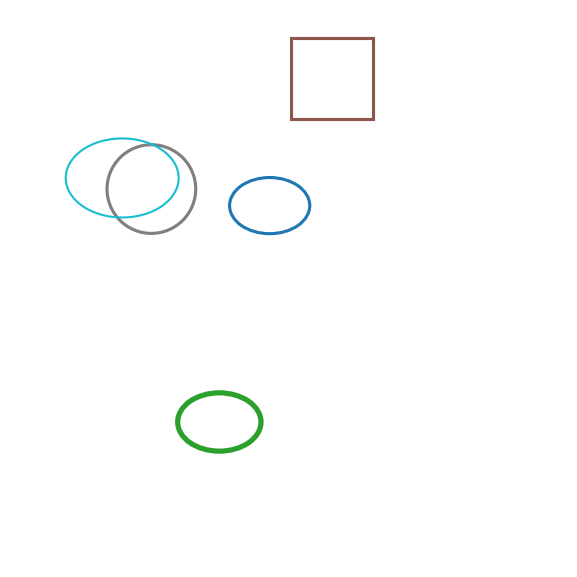[{"shape": "oval", "thickness": 1.5, "radius": 0.35, "center": [0.467, 0.643]}, {"shape": "oval", "thickness": 2.5, "radius": 0.36, "center": [0.38, 0.268]}, {"shape": "square", "thickness": 1.5, "radius": 0.35, "center": [0.575, 0.863]}, {"shape": "circle", "thickness": 1.5, "radius": 0.38, "center": [0.262, 0.672]}, {"shape": "oval", "thickness": 1, "radius": 0.49, "center": [0.212, 0.691]}]